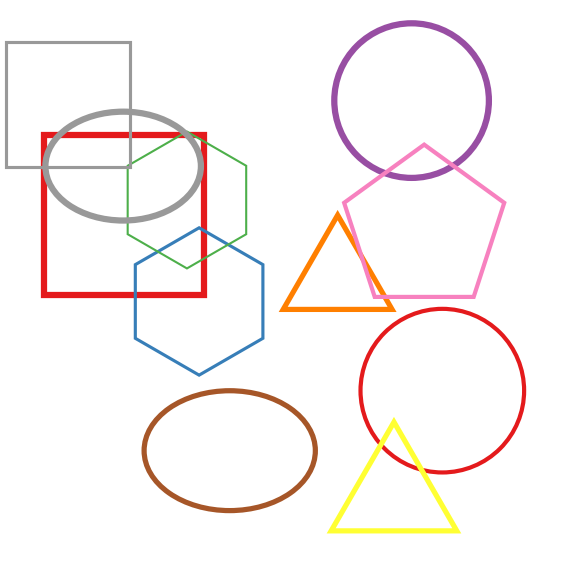[{"shape": "square", "thickness": 3, "radius": 0.69, "center": [0.215, 0.627]}, {"shape": "circle", "thickness": 2, "radius": 0.71, "center": [0.766, 0.323]}, {"shape": "hexagon", "thickness": 1.5, "radius": 0.64, "center": [0.345, 0.477]}, {"shape": "hexagon", "thickness": 1, "radius": 0.59, "center": [0.324, 0.653]}, {"shape": "circle", "thickness": 3, "radius": 0.67, "center": [0.713, 0.825]}, {"shape": "triangle", "thickness": 2.5, "radius": 0.54, "center": [0.585, 0.518]}, {"shape": "triangle", "thickness": 2.5, "radius": 0.63, "center": [0.682, 0.143]}, {"shape": "oval", "thickness": 2.5, "radius": 0.74, "center": [0.398, 0.219]}, {"shape": "pentagon", "thickness": 2, "radius": 0.73, "center": [0.735, 0.603]}, {"shape": "oval", "thickness": 3, "radius": 0.67, "center": [0.213, 0.712]}, {"shape": "square", "thickness": 1.5, "radius": 0.54, "center": [0.118, 0.818]}]